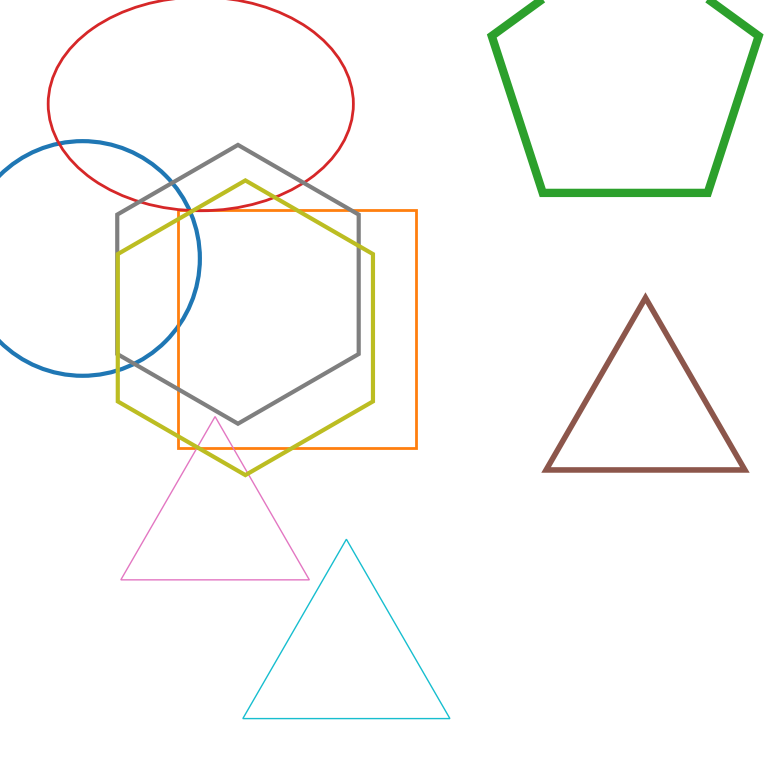[{"shape": "circle", "thickness": 1.5, "radius": 0.76, "center": [0.107, 0.664]}, {"shape": "square", "thickness": 1, "radius": 0.77, "center": [0.385, 0.573]}, {"shape": "pentagon", "thickness": 3, "radius": 0.91, "center": [0.812, 0.897]}, {"shape": "oval", "thickness": 1, "radius": 0.99, "center": [0.261, 0.865]}, {"shape": "triangle", "thickness": 2, "radius": 0.75, "center": [0.838, 0.464]}, {"shape": "triangle", "thickness": 0.5, "radius": 0.71, "center": [0.279, 0.318]}, {"shape": "hexagon", "thickness": 1.5, "radius": 0.91, "center": [0.309, 0.631]}, {"shape": "hexagon", "thickness": 1.5, "radius": 0.96, "center": [0.319, 0.574]}, {"shape": "triangle", "thickness": 0.5, "radius": 0.78, "center": [0.45, 0.144]}]